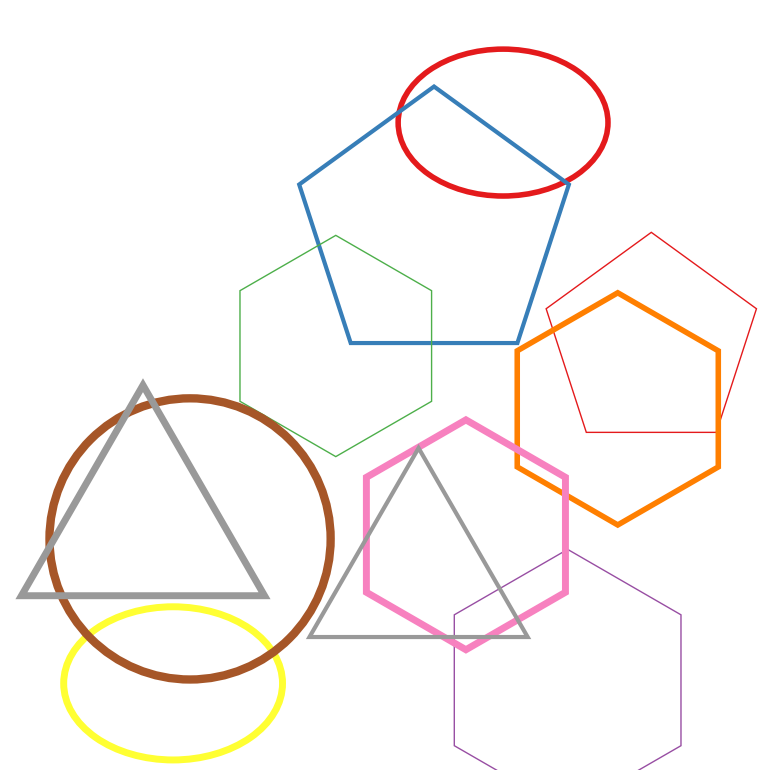[{"shape": "oval", "thickness": 2, "radius": 0.68, "center": [0.653, 0.841]}, {"shape": "pentagon", "thickness": 0.5, "radius": 0.72, "center": [0.846, 0.555]}, {"shape": "pentagon", "thickness": 1.5, "radius": 0.92, "center": [0.564, 0.703]}, {"shape": "hexagon", "thickness": 0.5, "radius": 0.72, "center": [0.436, 0.551]}, {"shape": "hexagon", "thickness": 0.5, "radius": 0.85, "center": [0.737, 0.117]}, {"shape": "hexagon", "thickness": 2, "radius": 0.75, "center": [0.802, 0.469]}, {"shape": "oval", "thickness": 2.5, "radius": 0.71, "center": [0.225, 0.113]}, {"shape": "circle", "thickness": 3, "radius": 0.91, "center": [0.247, 0.3]}, {"shape": "hexagon", "thickness": 2.5, "radius": 0.75, "center": [0.605, 0.305]}, {"shape": "triangle", "thickness": 1.5, "radius": 0.82, "center": [0.544, 0.255]}, {"shape": "triangle", "thickness": 2.5, "radius": 0.91, "center": [0.186, 0.317]}]